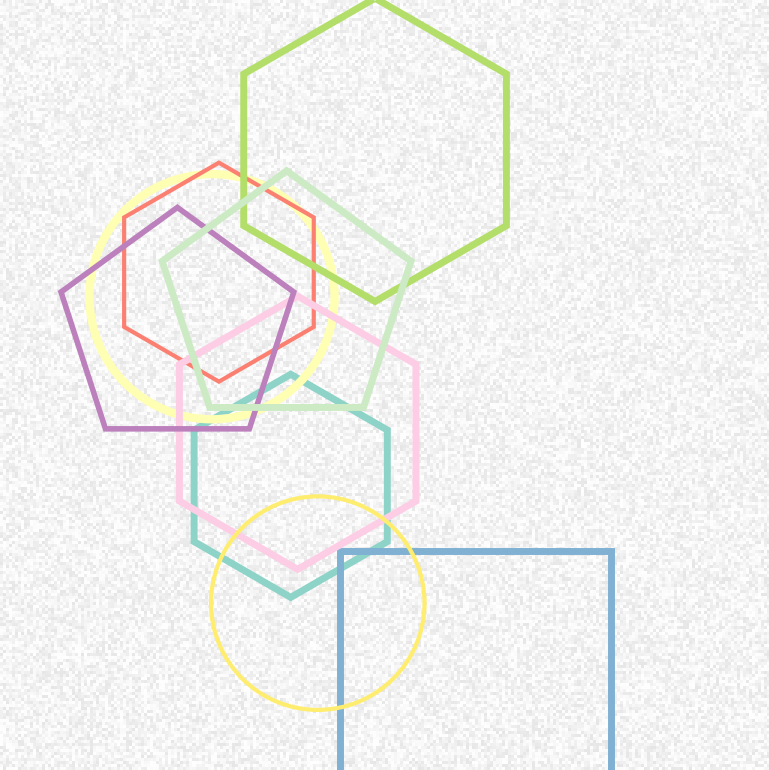[{"shape": "hexagon", "thickness": 2.5, "radius": 0.72, "center": [0.378, 0.369]}, {"shape": "circle", "thickness": 3, "radius": 0.8, "center": [0.275, 0.615]}, {"shape": "hexagon", "thickness": 1.5, "radius": 0.71, "center": [0.284, 0.647]}, {"shape": "square", "thickness": 2.5, "radius": 0.88, "center": [0.618, 0.109]}, {"shape": "hexagon", "thickness": 2.5, "radius": 0.98, "center": [0.487, 0.805]}, {"shape": "hexagon", "thickness": 2.5, "radius": 0.89, "center": [0.387, 0.438]}, {"shape": "pentagon", "thickness": 2, "radius": 0.79, "center": [0.23, 0.572]}, {"shape": "pentagon", "thickness": 2.5, "radius": 0.85, "center": [0.372, 0.608]}, {"shape": "circle", "thickness": 1.5, "radius": 0.69, "center": [0.413, 0.217]}]